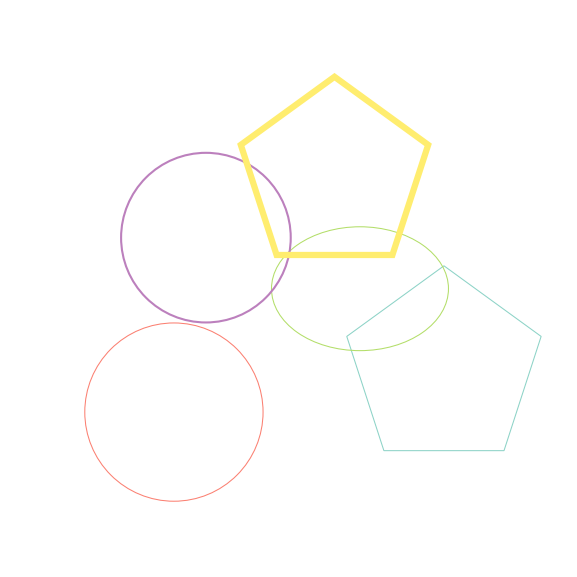[{"shape": "pentagon", "thickness": 0.5, "radius": 0.88, "center": [0.769, 0.362]}, {"shape": "circle", "thickness": 0.5, "radius": 0.77, "center": [0.301, 0.286]}, {"shape": "oval", "thickness": 0.5, "radius": 0.77, "center": [0.623, 0.499]}, {"shape": "circle", "thickness": 1, "radius": 0.73, "center": [0.357, 0.588]}, {"shape": "pentagon", "thickness": 3, "radius": 0.85, "center": [0.579, 0.696]}]